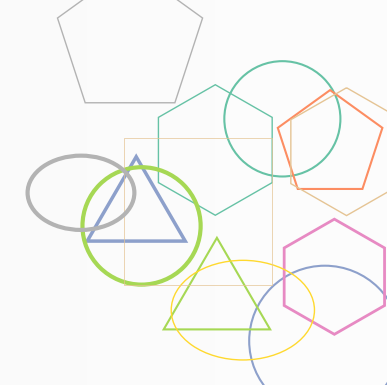[{"shape": "circle", "thickness": 1.5, "radius": 0.75, "center": [0.729, 0.691]}, {"shape": "hexagon", "thickness": 1, "radius": 0.85, "center": [0.556, 0.61]}, {"shape": "pentagon", "thickness": 1.5, "radius": 0.71, "center": [0.852, 0.624]}, {"shape": "circle", "thickness": 1.5, "radius": 0.98, "center": [0.838, 0.115]}, {"shape": "triangle", "thickness": 2.5, "radius": 0.73, "center": [0.351, 0.447]}, {"shape": "hexagon", "thickness": 2, "radius": 0.75, "center": [0.863, 0.281]}, {"shape": "triangle", "thickness": 1.5, "radius": 0.79, "center": [0.56, 0.224]}, {"shape": "circle", "thickness": 3, "radius": 0.76, "center": [0.365, 0.413]}, {"shape": "oval", "thickness": 1, "radius": 0.92, "center": [0.627, 0.194]}, {"shape": "square", "thickness": 0.5, "radius": 0.95, "center": [0.511, 0.45]}, {"shape": "hexagon", "thickness": 1, "radius": 0.83, "center": [0.894, 0.606]}, {"shape": "oval", "thickness": 3, "radius": 0.69, "center": [0.209, 0.499]}, {"shape": "pentagon", "thickness": 1, "radius": 0.98, "center": [0.336, 0.892]}]